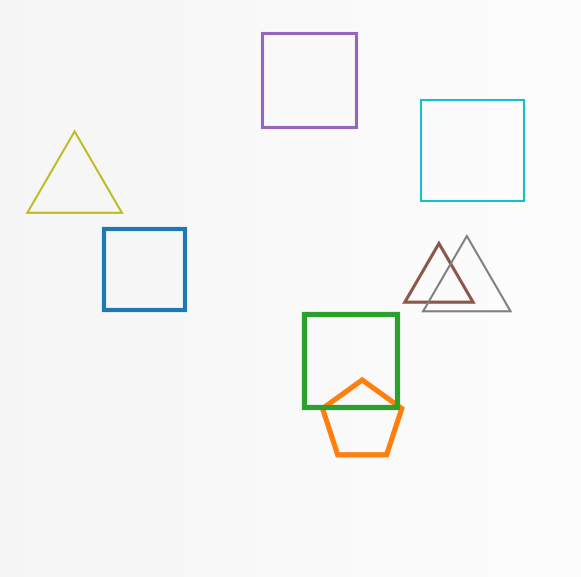[{"shape": "square", "thickness": 2, "radius": 0.35, "center": [0.249, 0.532]}, {"shape": "pentagon", "thickness": 2.5, "radius": 0.36, "center": [0.623, 0.27]}, {"shape": "square", "thickness": 2.5, "radius": 0.4, "center": [0.603, 0.375]}, {"shape": "square", "thickness": 1.5, "radius": 0.41, "center": [0.532, 0.86]}, {"shape": "triangle", "thickness": 1.5, "radius": 0.34, "center": [0.755, 0.51]}, {"shape": "triangle", "thickness": 1, "radius": 0.43, "center": [0.803, 0.504]}, {"shape": "triangle", "thickness": 1, "radius": 0.47, "center": [0.128, 0.678]}, {"shape": "square", "thickness": 1, "radius": 0.44, "center": [0.813, 0.738]}]